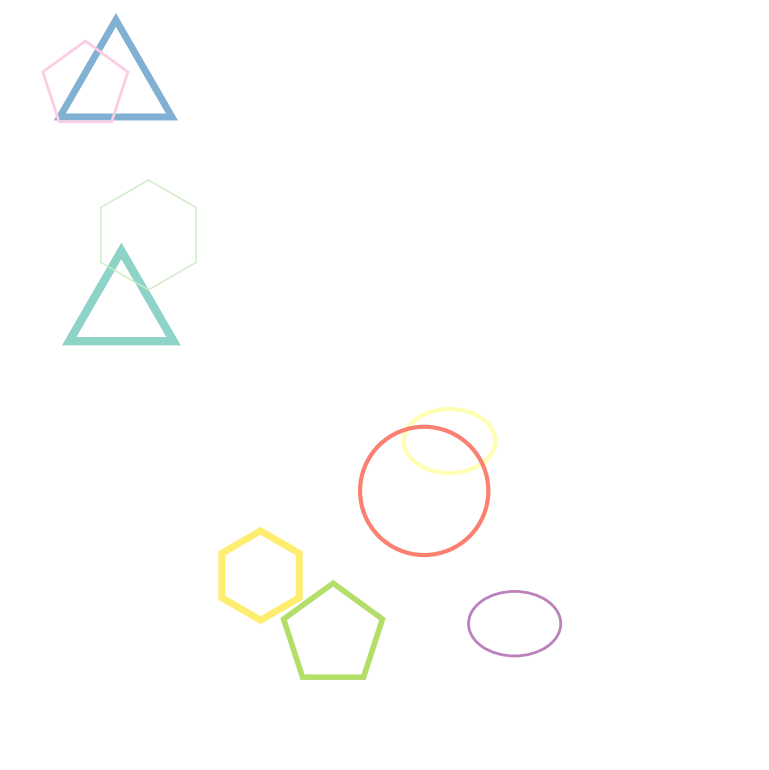[{"shape": "triangle", "thickness": 3, "radius": 0.39, "center": [0.158, 0.596]}, {"shape": "oval", "thickness": 1.5, "radius": 0.3, "center": [0.584, 0.427]}, {"shape": "circle", "thickness": 1.5, "radius": 0.42, "center": [0.551, 0.362]}, {"shape": "triangle", "thickness": 2.5, "radius": 0.42, "center": [0.151, 0.89]}, {"shape": "pentagon", "thickness": 2, "radius": 0.34, "center": [0.433, 0.175]}, {"shape": "pentagon", "thickness": 1, "radius": 0.29, "center": [0.111, 0.889]}, {"shape": "oval", "thickness": 1, "radius": 0.3, "center": [0.668, 0.19]}, {"shape": "hexagon", "thickness": 0.5, "radius": 0.36, "center": [0.193, 0.695]}, {"shape": "hexagon", "thickness": 2.5, "radius": 0.29, "center": [0.338, 0.253]}]